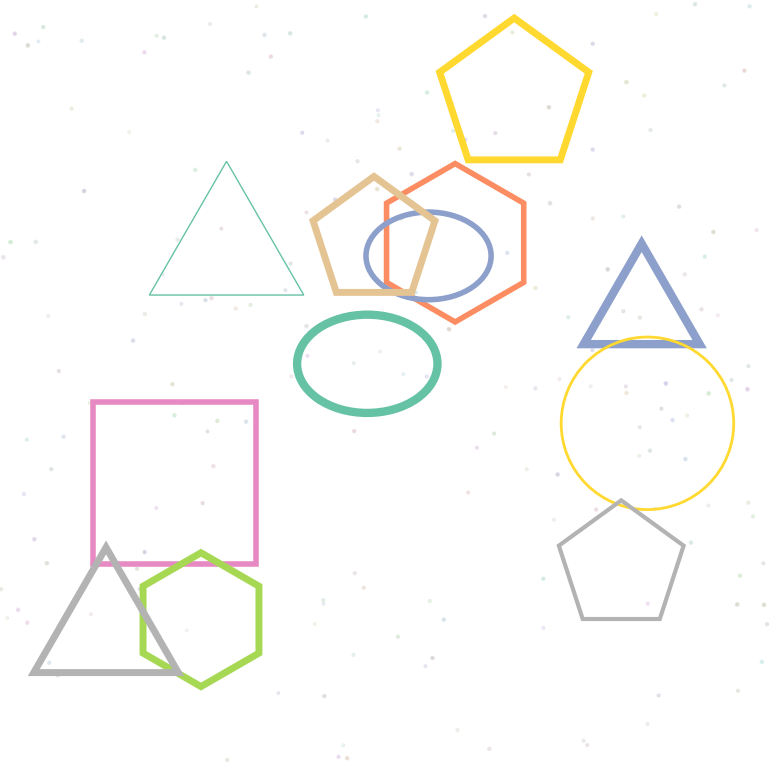[{"shape": "oval", "thickness": 3, "radius": 0.46, "center": [0.477, 0.528]}, {"shape": "triangle", "thickness": 0.5, "radius": 0.58, "center": [0.294, 0.675]}, {"shape": "hexagon", "thickness": 2, "radius": 0.51, "center": [0.591, 0.685]}, {"shape": "oval", "thickness": 2, "radius": 0.41, "center": [0.557, 0.668]}, {"shape": "triangle", "thickness": 3, "radius": 0.43, "center": [0.833, 0.597]}, {"shape": "square", "thickness": 2, "radius": 0.53, "center": [0.226, 0.373]}, {"shape": "hexagon", "thickness": 2.5, "radius": 0.43, "center": [0.261, 0.195]}, {"shape": "circle", "thickness": 1, "radius": 0.56, "center": [0.841, 0.45]}, {"shape": "pentagon", "thickness": 2.5, "radius": 0.51, "center": [0.668, 0.875]}, {"shape": "pentagon", "thickness": 2.5, "radius": 0.42, "center": [0.486, 0.688]}, {"shape": "triangle", "thickness": 2.5, "radius": 0.54, "center": [0.138, 0.181]}, {"shape": "pentagon", "thickness": 1.5, "radius": 0.43, "center": [0.807, 0.265]}]